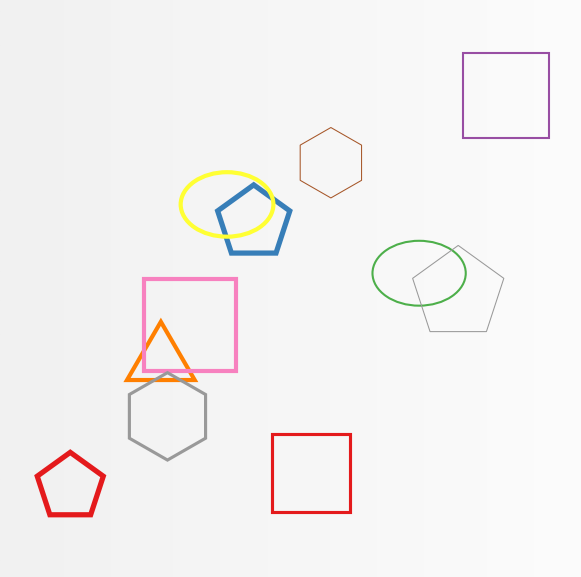[{"shape": "square", "thickness": 1.5, "radius": 0.34, "center": [0.535, 0.18]}, {"shape": "pentagon", "thickness": 2.5, "radius": 0.3, "center": [0.121, 0.156]}, {"shape": "pentagon", "thickness": 2.5, "radius": 0.33, "center": [0.437, 0.614]}, {"shape": "oval", "thickness": 1, "radius": 0.4, "center": [0.721, 0.526]}, {"shape": "square", "thickness": 1, "radius": 0.37, "center": [0.871, 0.834]}, {"shape": "triangle", "thickness": 2, "radius": 0.34, "center": [0.277, 0.375]}, {"shape": "oval", "thickness": 2, "radius": 0.4, "center": [0.391, 0.645]}, {"shape": "hexagon", "thickness": 0.5, "radius": 0.3, "center": [0.569, 0.717]}, {"shape": "square", "thickness": 2, "radius": 0.4, "center": [0.327, 0.436]}, {"shape": "pentagon", "thickness": 0.5, "radius": 0.41, "center": [0.788, 0.492]}, {"shape": "hexagon", "thickness": 1.5, "radius": 0.38, "center": [0.288, 0.278]}]